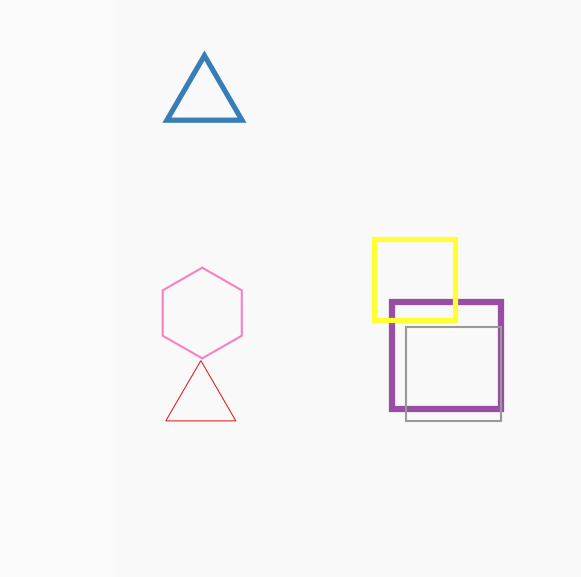[{"shape": "triangle", "thickness": 0.5, "radius": 0.35, "center": [0.346, 0.305]}, {"shape": "triangle", "thickness": 2.5, "radius": 0.37, "center": [0.352, 0.828]}, {"shape": "square", "thickness": 3, "radius": 0.47, "center": [0.768, 0.384]}, {"shape": "square", "thickness": 2.5, "radius": 0.35, "center": [0.712, 0.515]}, {"shape": "hexagon", "thickness": 1, "radius": 0.39, "center": [0.348, 0.457]}, {"shape": "square", "thickness": 1, "radius": 0.41, "center": [0.78, 0.352]}]